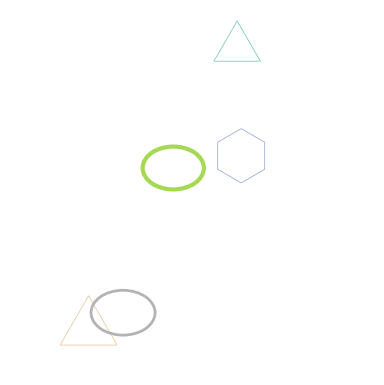[{"shape": "triangle", "thickness": 0.5, "radius": 0.35, "center": [0.616, 0.876]}, {"shape": "hexagon", "thickness": 0.5, "radius": 0.35, "center": [0.627, 0.595]}, {"shape": "oval", "thickness": 3, "radius": 0.4, "center": [0.45, 0.564]}, {"shape": "triangle", "thickness": 0.5, "radius": 0.43, "center": [0.23, 0.146]}, {"shape": "oval", "thickness": 2, "radius": 0.42, "center": [0.32, 0.188]}]